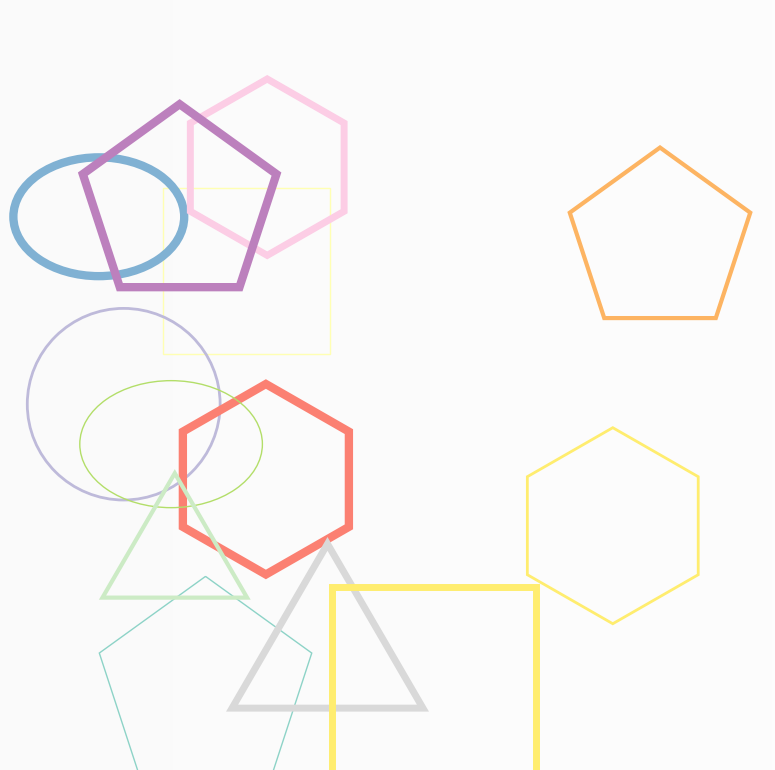[{"shape": "pentagon", "thickness": 0.5, "radius": 0.72, "center": [0.265, 0.107]}, {"shape": "square", "thickness": 0.5, "radius": 0.54, "center": [0.318, 0.648]}, {"shape": "circle", "thickness": 1, "radius": 0.62, "center": [0.16, 0.475]}, {"shape": "hexagon", "thickness": 3, "radius": 0.62, "center": [0.343, 0.378]}, {"shape": "oval", "thickness": 3, "radius": 0.55, "center": [0.127, 0.719]}, {"shape": "pentagon", "thickness": 1.5, "radius": 0.61, "center": [0.852, 0.686]}, {"shape": "oval", "thickness": 0.5, "radius": 0.59, "center": [0.221, 0.423]}, {"shape": "hexagon", "thickness": 2.5, "radius": 0.57, "center": [0.345, 0.783]}, {"shape": "triangle", "thickness": 2.5, "radius": 0.71, "center": [0.423, 0.151]}, {"shape": "pentagon", "thickness": 3, "radius": 0.66, "center": [0.232, 0.733]}, {"shape": "triangle", "thickness": 1.5, "radius": 0.54, "center": [0.226, 0.278]}, {"shape": "hexagon", "thickness": 1, "radius": 0.64, "center": [0.791, 0.317]}, {"shape": "square", "thickness": 2.5, "radius": 0.66, "center": [0.56, 0.106]}]